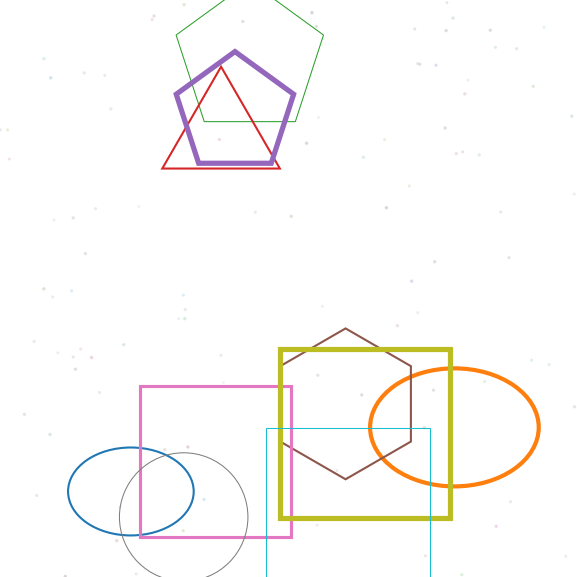[{"shape": "oval", "thickness": 1, "radius": 0.54, "center": [0.227, 0.148]}, {"shape": "oval", "thickness": 2, "radius": 0.73, "center": [0.787, 0.259]}, {"shape": "pentagon", "thickness": 0.5, "radius": 0.67, "center": [0.433, 0.897]}, {"shape": "triangle", "thickness": 1, "radius": 0.59, "center": [0.383, 0.766]}, {"shape": "pentagon", "thickness": 2.5, "radius": 0.53, "center": [0.407, 0.803]}, {"shape": "hexagon", "thickness": 1, "radius": 0.65, "center": [0.598, 0.3]}, {"shape": "square", "thickness": 1.5, "radius": 0.65, "center": [0.373, 0.2]}, {"shape": "circle", "thickness": 0.5, "radius": 0.56, "center": [0.318, 0.104]}, {"shape": "square", "thickness": 2.5, "radius": 0.73, "center": [0.632, 0.249]}, {"shape": "square", "thickness": 0.5, "radius": 0.71, "center": [0.602, 0.115]}]